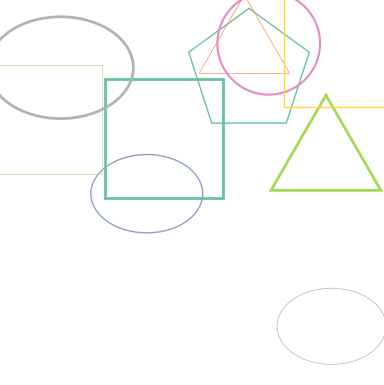[{"shape": "square", "thickness": 2, "radius": 0.77, "center": [0.426, 0.64]}, {"shape": "pentagon", "thickness": 1, "radius": 0.82, "center": [0.647, 0.813]}, {"shape": "triangle", "thickness": 0.5, "radius": 0.68, "center": [0.635, 0.877]}, {"shape": "oval", "thickness": 1, "radius": 0.73, "center": [0.381, 0.497]}, {"shape": "circle", "thickness": 1.5, "radius": 0.67, "center": [0.698, 0.888]}, {"shape": "triangle", "thickness": 2, "radius": 0.82, "center": [0.847, 0.588]}, {"shape": "square", "thickness": 1, "radius": 0.74, "center": [0.886, 0.87]}, {"shape": "square", "thickness": 0.5, "radius": 0.71, "center": [0.124, 0.69]}, {"shape": "oval", "thickness": 0.5, "radius": 0.71, "center": [0.861, 0.152]}, {"shape": "oval", "thickness": 2, "radius": 0.94, "center": [0.158, 0.824]}]